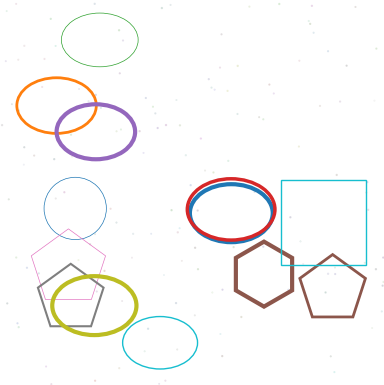[{"shape": "circle", "thickness": 0.5, "radius": 0.4, "center": [0.195, 0.459]}, {"shape": "oval", "thickness": 3, "radius": 0.54, "center": [0.601, 0.446]}, {"shape": "oval", "thickness": 2, "radius": 0.52, "center": [0.147, 0.726]}, {"shape": "oval", "thickness": 0.5, "radius": 0.5, "center": [0.259, 0.896]}, {"shape": "oval", "thickness": 2.5, "radius": 0.57, "center": [0.6, 0.456]}, {"shape": "oval", "thickness": 3, "radius": 0.51, "center": [0.249, 0.658]}, {"shape": "hexagon", "thickness": 3, "radius": 0.42, "center": [0.686, 0.288]}, {"shape": "pentagon", "thickness": 2, "radius": 0.45, "center": [0.864, 0.249]}, {"shape": "pentagon", "thickness": 0.5, "radius": 0.51, "center": [0.178, 0.304]}, {"shape": "pentagon", "thickness": 1.5, "radius": 0.45, "center": [0.184, 0.225]}, {"shape": "oval", "thickness": 3, "radius": 0.55, "center": [0.245, 0.206]}, {"shape": "square", "thickness": 1, "radius": 0.55, "center": [0.841, 0.421]}, {"shape": "oval", "thickness": 1, "radius": 0.49, "center": [0.416, 0.11]}]